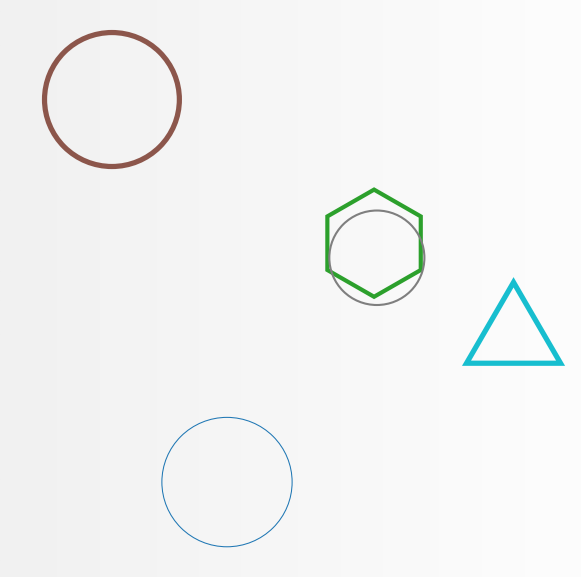[{"shape": "circle", "thickness": 0.5, "radius": 0.56, "center": [0.391, 0.164]}, {"shape": "hexagon", "thickness": 2, "radius": 0.46, "center": [0.644, 0.578]}, {"shape": "circle", "thickness": 2.5, "radius": 0.58, "center": [0.193, 0.827]}, {"shape": "circle", "thickness": 1, "radius": 0.41, "center": [0.648, 0.553]}, {"shape": "triangle", "thickness": 2.5, "radius": 0.47, "center": [0.884, 0.417]}]